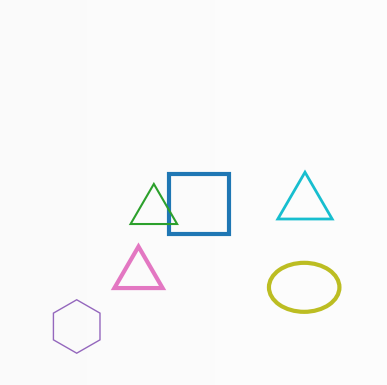[{"shape": "square", "thickness": 3, "radius": 0.39, "center": [0.513, 0.471]}, {"shape": "triangle", "thickness": 1.5, "radius": 0.35, "center": [0.397, 0.453]}, {"shape": "hexagon", "thickness": 1, "radius": 0.35, "center": [0.198, 0.152]}, {"shape": "triangle", "thickness": 3, "radius": 0.36, "center": [0.357, 0.288]}, {"shape": "oval", "thickness": 3, "radius": 0.45, "center": [0.785, 0.254]}, {"shape": "triangle", "thickness": 2, "radius": 0.4, "center": [0.787, 0.472]}]